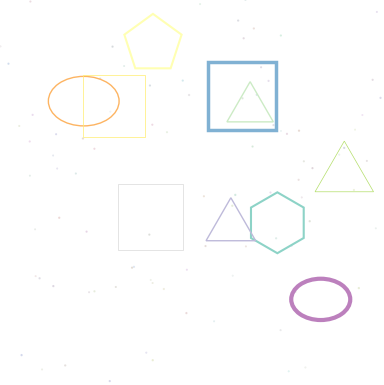[{"shape": "hexagon", "thickness": 1.5, "radius": 0.4, "center": [0.72, 0.421]}, {"shape": "pentagon", "thickness": 1.5, "radius": 0.39, "center": [0.397, 0.886]}, {"shape": "triangle", "thickness": 1, "radius": 0.37, "center": [0.6, 0.412]}, {"shape": "square", "thickness": 2.5, "radius": 0.44, "center": [0.628, 0.75]}, {"shape": "oval", "thickness": 1, "radius": 0.46, "center": [0.217, 0.737]}, {"shape": "triangle", "thickness": 0.5, "radius": 0.44, "center": [0.894, 0.546]}, {"shape": "square", "thickness": 0.5, "radius": 0.42, "center": [0.391, 0.437]}, {"shape": "oval", "thickness": 3, "radius": 0.38, "center": [0.833, 0.222]}, {"shape": "triangle", "thickness": 1, "radius": 0.35, "center": [0.65, 0.718]}, {"shape": "square", "thickness": 0.5, "radius": 0.4, "center": [0.297, 0.725]}]